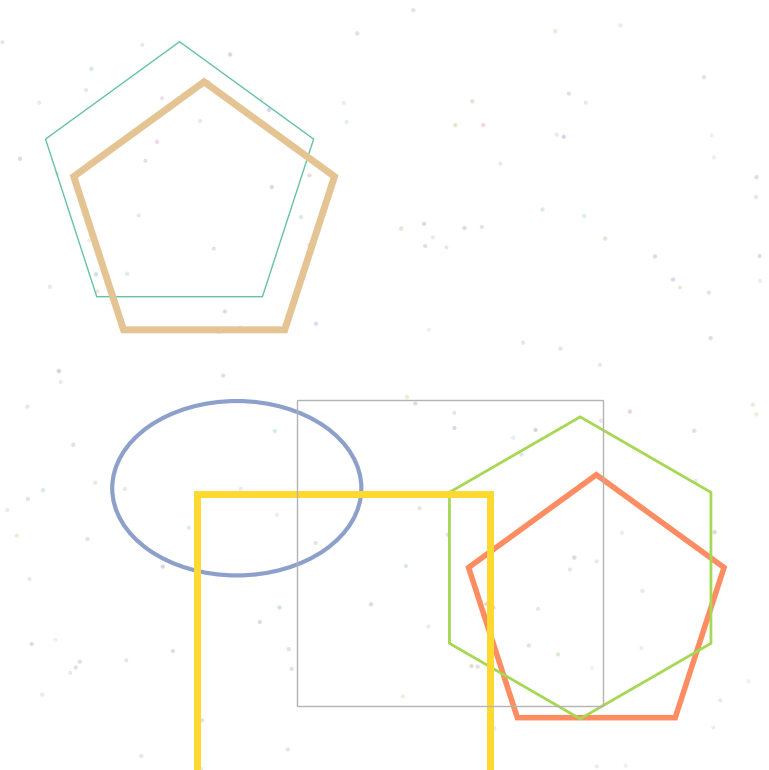[{"shape": "pentagon", "thickness": 0.5, "radius": 0.92, "center": [0.233, 0.763]}, {"shape": "pentagon", "thickness": 2, "radius": 0.87, "center": [0.774, 0.209]}, {"shape": "oval", "thickness": 1.5, "radius": 0.81, "center": [0.308, 0.366]}, {"shape": "hexagon", "thickness": 1, "radius": 0.98, "center": [0.753, 0.263]}, {"shape": "square", "thickness": 2.5, "radius": 0.95, "center": [0.446, 0.168]}, {"shape": "pentagon", "thickness": 2.5, "radius": 0.89, "center": [0.265, 0.716]}, {"shape": "square", "thickness": 0.5, "radius": 0.99, "center": [0.585, 0.281]}]